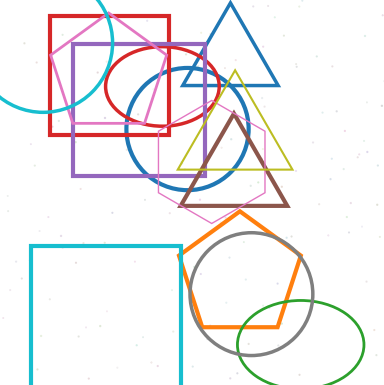[{"shape": "circle", "thickness": 3, "radius": 0.79, "center": [0.487, 0.665]}, {"shape": "triangle", "thickness": 2.5, "radius": 0.72, "center": [0.599, 0.849]}, {"shape": "pentagon", "thickness": 3, "radius": 0.83, "center": [0.623, 0.285]}, {"shape": "oval", "thickness": 2, "radius": 0.82, "center": [0.781, 0.105]}, {"shape": "oval", "thickness": 2.5, "radius": 0.74, "center": [0.422, 0.776]}, {"shape": "square", "thickness": 3, "radius": 0.77, "center": [0.283, 0.804]}, {"shape": "square", "thickness": 3, "radius": 0.86, "center": [0.361, 0.714]}, {"shape": "triangle", "thickness": 3, "radius": 0.8, "center": [0.608, 0.545]}, {"shape": "pentagon", "thickness": 2, "radius": 0.79, "center": [0.282, 0.808]}, {"shape": "hexagon", "thickness": 1, "radius": 0.8, "center": [0.55, 0.579]}, {"shape": "circle", "thickness": 2.5, "radius": 0.8, "center": [0.653, 0.236]}, {"shape": "triangle", "thickness": 1.5, "radius": 0.86, "center": [0.611, 0.645]}, {"shape": "circle", "thickness": 2.5, "radius": 0.9, "center": [0.112, 0.889]}, {"shape": "square", "thickness": 3, "radius": 0.97, "center": [0.276, 0.168]}]